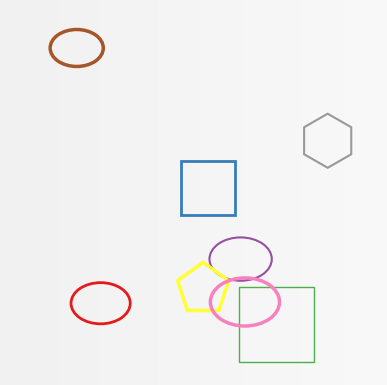[{"shape": "oval", "thickness": 2, "radius": 0.38, "center": [0.26, 0.212]}, {"shape": "square", "thickness": 2, "radius": 0.35, "center": [0.536, 0.512]}, {"shape": "square", "thickness": 1, "radius": 0.49, "center": [0.714, 0.157]}, {"shape": "oval", "thickness": 1.5, "radius": 0.4, "center": [0.621, 0.327]}, {"shape": "pentagon", "thickness": 2.5, "radius": 0.35, "center": [0.524, 0.25]}, {"shape": "oval", "thickness": 2.5, "radius": 0.34, "center": [0.198, 0.875]}, {"shape": "oval", "thickness": 2.5, "radius": 0.45, "center": [0.632, 0.216]}, {"shape": "hexagon", "thickness": 1.5, "radius": 0.35, "center": [0.846, 0.634]}]